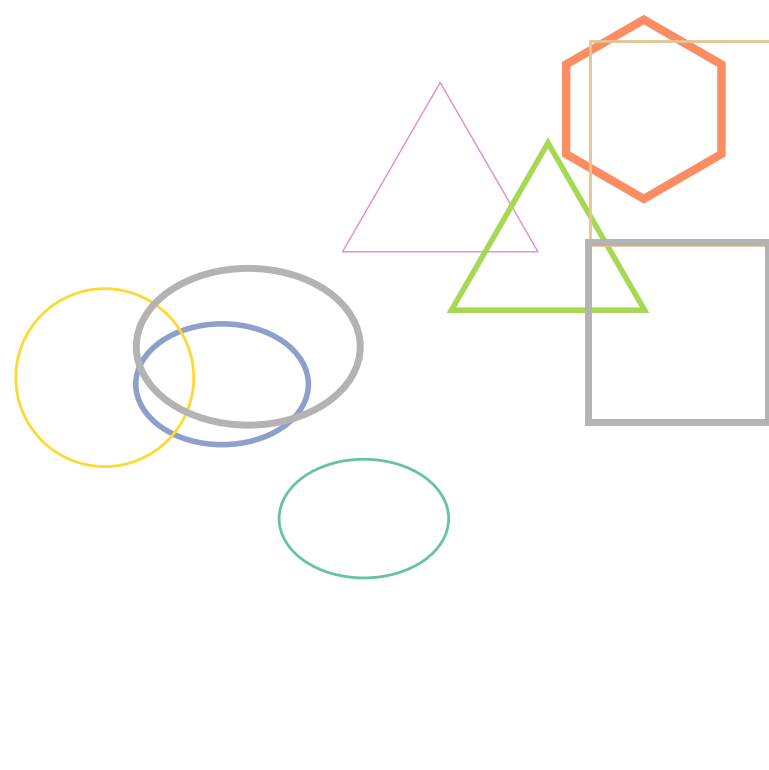[{"shape": "oval", "thickness": 1, "radius": 0.55, "center": [0.473, 0.327]}, {"shape": "hexagon", "thickness": 3, "radius": 0.58, "center": [0.836, 0.858]}, {"shape": "oval", "thickness": 2, "radius": 0.56, "center": [0.288, 0.501]}, {"shape": "triangle", "thickness": 0.5, "radius": 0.73, "center": [0.572, 0.746]}, {"shape": "triangle", "thickness": 2, "radius": 0.72, "center": [0.712, 0.67]}, {"shape": "circle", "thickness": 1, "radius": 0.58, "center": [0.136, 0.51]}, {"shape": "square", "thickness": 1, "radius": 0.66, "center": [0.899, 0.814]}, {"shape": "square", "thickness": 2.5, "radius": 0.58, "center": [0.881, 0.569]}, {"shape": "oval", "thickness": 2.5, "radius": 0.73, "center": [0.322, 0.55]}]